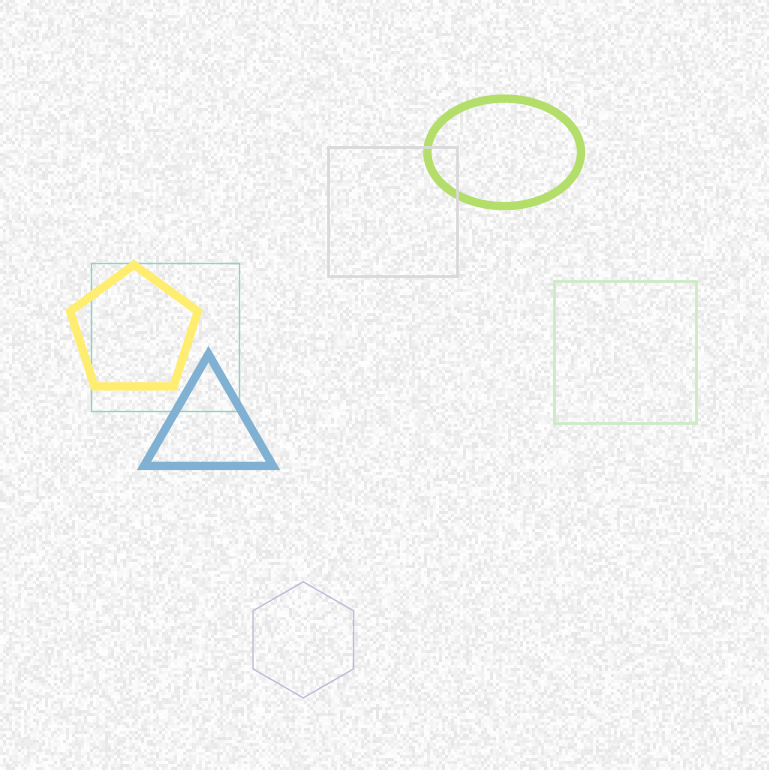[{"shape": "square", "thickness": 0.5, "radius": 0.48, "center": [0.215, 0.562]}, {"shape": "hexagon", "thickness": 0.5, "radius": 0.38, "center": [0.394, 0.169]}, {"shape": "triangle", "thickness": 3, "radius": 0.48, "center": [0.271, 0.443]}, {"shape": "oval", "thickness": 3, "radius": 0.5, "center": [0.655, 0.802]}, {"shape": "square", "thickness": 1, "radius": 0.42, "center": [0.51, 0.726]}, {"shape": "square", "thickness": 1, "radius": 0.46, "center": [0.812, 0.543]}, {"shape": "pentagon", "thickness": 3, "radius": 0.44, "center": [0.174, 0.569]}]